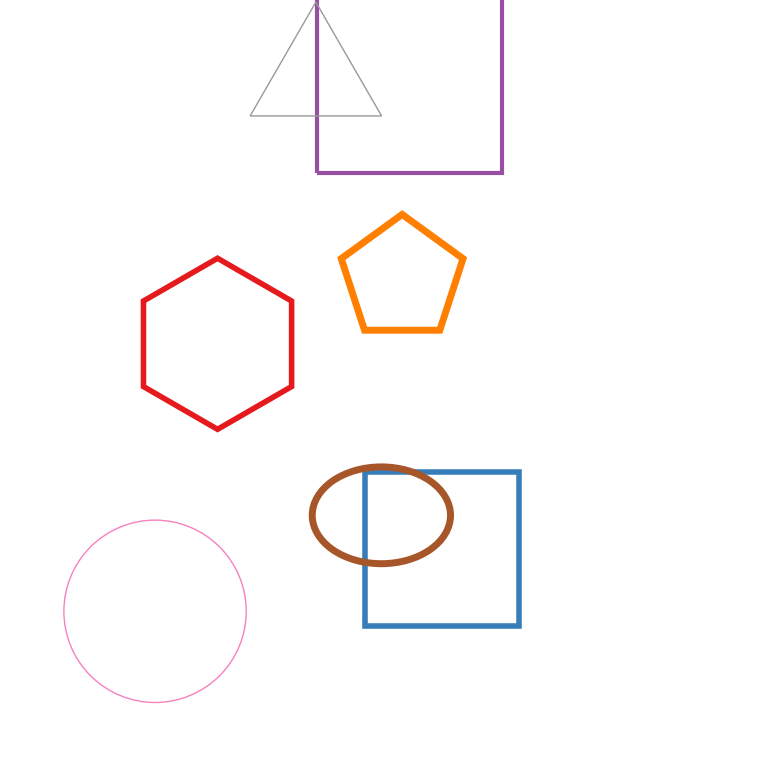[{"shape": "hexagon", "thickness": 2, "radius": 0.56, "center": [0.283, 0.554]}, {"shape": "square", "thickness": 2, "radius": 0.5, "center": [0.575, 0.287]}, {"shape": "square", "thickness": 1.5, "radius": 0.6, "center": [0.532, 0.895]}, {"shape": "pentagon", "thickness": 2.5, "radius": 0.42, "center": [0.522, 0.638]}, {"shape": "oval", "thickness": 2.5, "radius": 0.45, "center": [0.495, 0.331]}, {"shape": "circle", "thickness": 0.5, "radius": 0.59, "center": [0.201, 0.206]}, {"shape": "triangle", "thickness": 0.5, "radius": 0.49, "center": [0.41, 0.899]}]